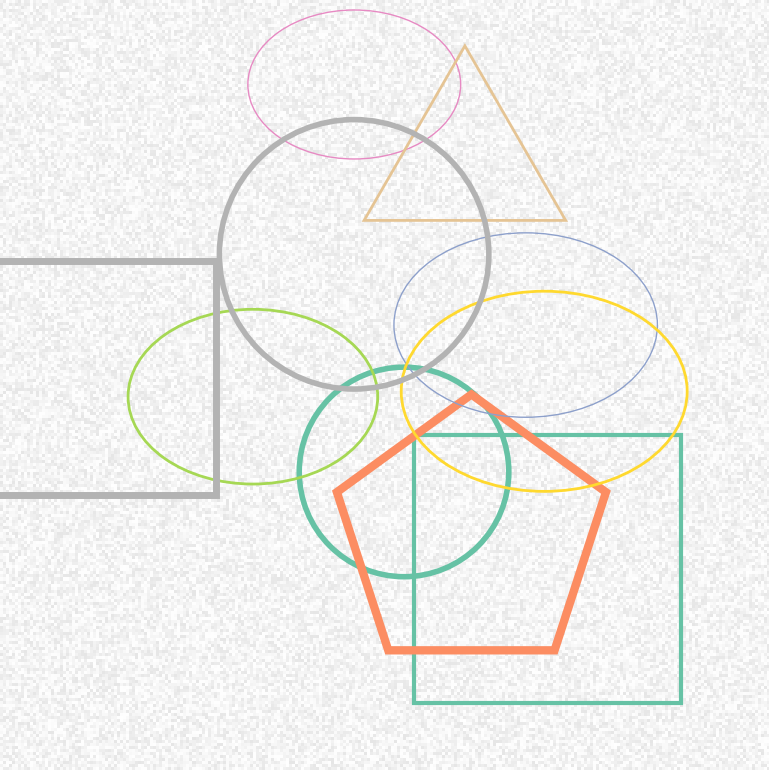[{"shape": "circle", "thickness": 2, "radius": 0.68, "center": [0.525, 0.387]}, {"shape": "square", "thickness": 1.5, "radius": 0.87, "center": [0.711, 0.261]}, {"shape": "pentagon", "thickness": 3, "radius": 0.92, "center": [0.612, 0.304]}, {"shape": "oval", "thickness": 0.5, "radius": 0.86, "center": [0.683, 0.578]}, {"shape": "oval", "thickness": 0.5, "radius": 0.69, "center": [0.46, 0.89]}, {"shape": "oval", "thickness": 1, "radius": 0.81, "center": [0.328, 0.485]}, {"shape": "oval", "thickness": 1, "radius": 0.93, "center": [0.707, 0.492]}, {"shape": "triangle", "thickness": 1, "radius": 0.76, "center": [0.604, 0.789]}, {"shape": "square", "thickness": 2.5, "radius": 0.76, "center": [0.129, 0.509]}, {"shape": "circle", "thickness": 2, "radius": 0.87, "center": [0.46, 0.67]}]